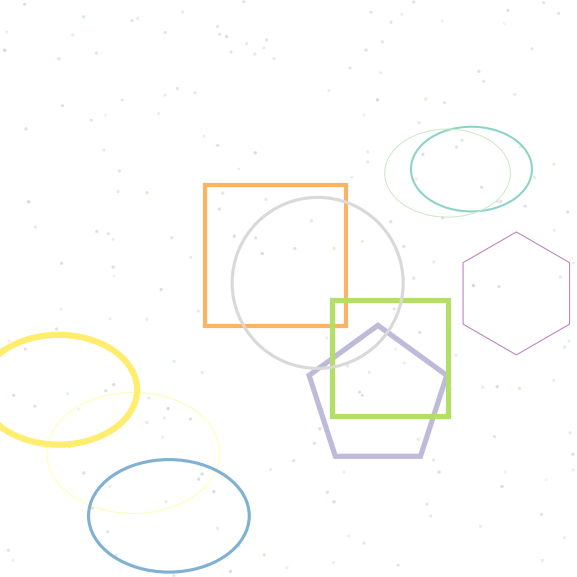[{"shape": "oval", "thickness": 1, "radius": 0.52, "center": [0.816, 0.706]}, {"shape": "oval", "thickness": 0.5, "radius": 0.75, "center": [0.231, 0.215]}, {"shape": "pentagon", "thickness": 2.5, "radius": 0.63, "center": [0.654, 0.31]}, {"shape": "oval", "thickness": 1.5, "radius": 0.7, "center": [0.292, 0.106]}, {"shape": "square", "thickness": 2, "radius": 0.61, "center": [0.477, 0.556]}, {"shape": "square", "thickness": 2.5, "radius": 0.5, "center": [0.676, 0.38]}, {"shape": "circle", "thickness": 1.5, "radius": 0.74, "center": [0.55, 0.509]}, {"shape": "hexagon", "thickness": 0.5, "radius": 0.53, "center": [0.894, 0.491]}, {"shape": "oval", "thickness": 0.5, "radius": 0.54, "center": [0.775, 0.699]}, {"shape": "oval", "thickness": 3, "radius": 0.68, "center": [0.102, 0.324]}]